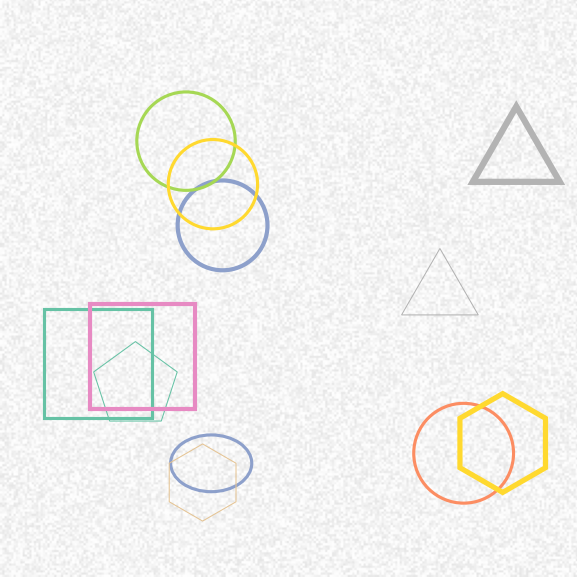[{"shape": "pentagon", "thickness": 0.5, "radius": 0.38, "center": [0.235, 0.332]}, {"shape": "square", "thickness": 1.5, "radius": 0.47, "center": [0.17, 0.37]}, {"shape": "circle", "thickness": 1.5, "radius": 0.43, "center": [0.803, 0.214]}, {"shape": "circle", "thickness": 2, "radius": 0.39, "center": [0.385, 0.609]}, {"shape": "oval", "thickness": 1.5, "radius": 0.35, "center": [0.366, 0.197]}, {"shape": "square", "thickness": 2, "radius": 0.45, "center": [0.246, 0.382]}, {"shape": "circle", "thickness": 1.5, "radius": 0.43, "center": [0.322, 0.755]}, {"shape": "circle", "thickness": 1.5, "radius": 0.39, "center": [0.369, 0.68]}, {"shape": "hexagon", "thickness": 2.5, "radius": 0.43, "center": [0.87, 0.232]}, {"shape": "hexagon", "thickness": 0.5, "radius": 0.33, "center": [0.351, 0.164]}, {"shape": "triangle", "thickness": 3, "radius": 0.43, "center": [0.894, 0.728]}, {"shape": "triangle", "thickness": 0.5, "radius": 0.38, "center": [0.762, 0.492]}]